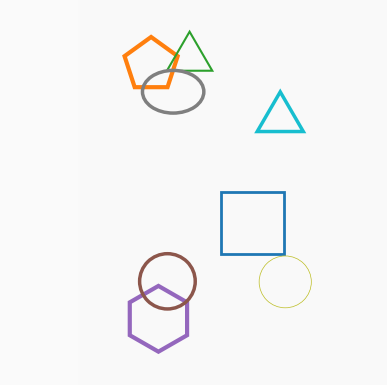[{"shape": "square", "thickness": 2, "radius": 0.4, "center": [0.651, 0.421]}, {"shape": "pentagon", "thickness": 3, "radius": 0.36, "center": [0.39, 0.832]}, {"shape": "triangle", "thickness": 1.5, "radius": 0.34, "center": [0.489, 0.85]}, {"shape": "hexagon", "thickness": 3, "radius": 0.43, "center": [0.409, 0.172]}, {"shape": "circle", "thickness": 2.5, "radius": 0.36, "center": [0.432, 0.269]}, {"shape": "oval", "thickness": 2.5, "radius": 0.4, "center": [0.447, 0.762]}, {"shape": "circle", "thickness": 0.5, "radius": 0.34, "center": [0.736, 0.268]}, {"shape": "triangle", "thickness": 2.5, "radius": 0.34, "center": [0.723, 0.693]}]